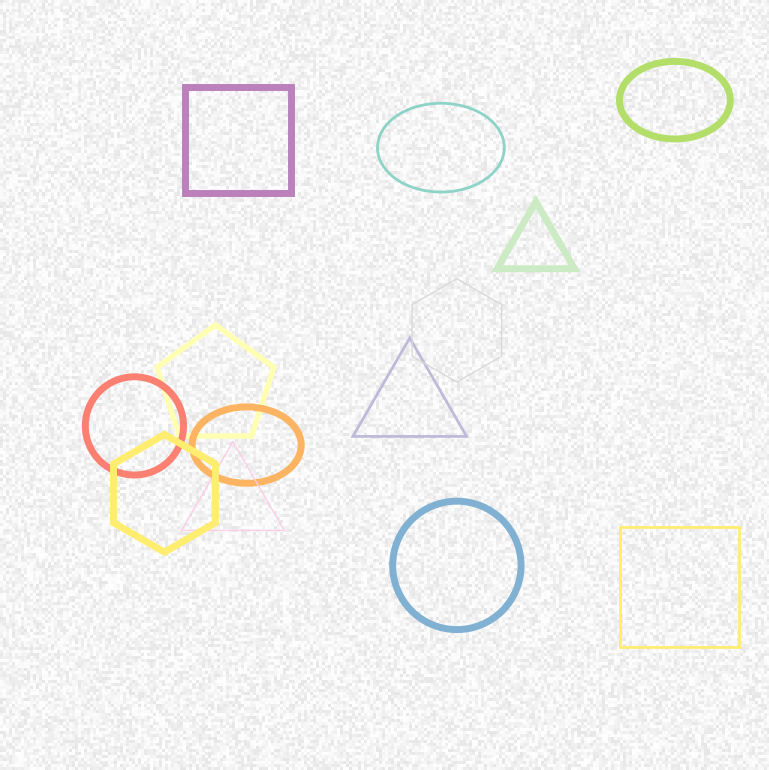[{"shape": "oval", "thickness": 1, "radius": 0.41, "center": [0.573, 0.808]}, {"shape": "pentagon", "thickness": 2, "radius": 0.4, "center": [0.28, 0.498]}, {"shape": "triangle", "thickness": 1, "radius": 0.43, "center": [0.532, 0.476]}, {"shape": "circle", "thickness": 2.5, "radius": 0.32, "center": [0.175, 0.447]}, {"shape": "circle", "thickness": 2.5, "radius": 0.42, "center": [0.593, 0.266]}, {"shape": "oval", "thickness": 2.5, "radius": 0.35, "center": [0.32, 0.422]}, {"shape": "oval", "thickness": 2.5, "radius": 0.36, "center": [0.876, 0.87]}, {"shape": "triangle", "thickness": 0.5, "radius": 0.38, "center": [0.303, 0.35]}, {"shape": "hexagon", "thickness": 0.5, "radius": 0.34, "center": [0.593, 0.571]}, {"shape": "square", "thickness": 2.5, "radius": 0.34, "center": [0.309, 0.818]}, {"shape": "triangle", "thickness": 2.5, "radius": 0.29, "center": [0.696, 0.68]}, {"shape": "hexagon", "thickness": 2.5, "radius": 0.38, "center": [0.214, 0.359]}, {"shape": "square", "thickness": 1, "radius": 0.39, "center": [0.882, 0.238]}]